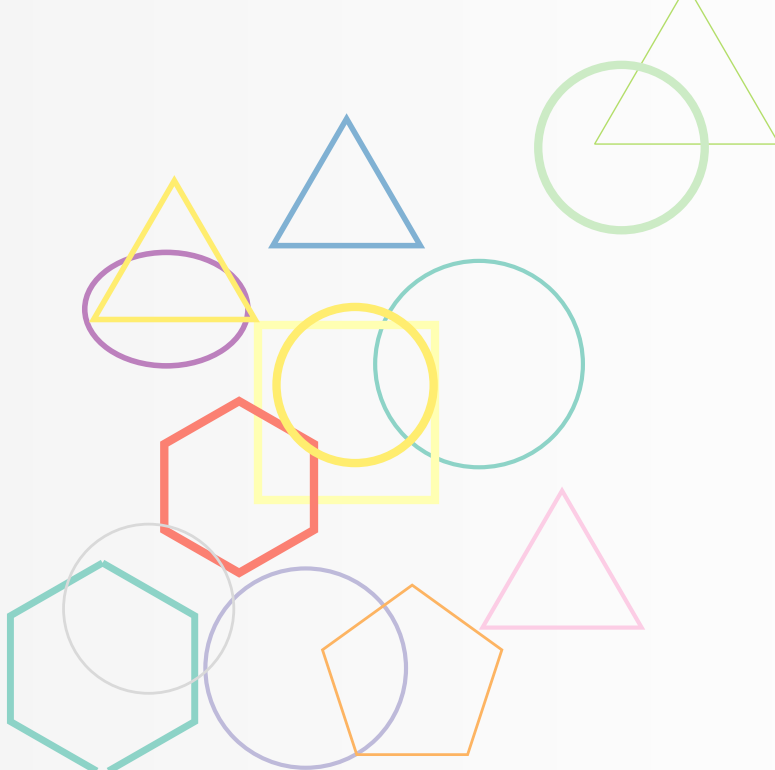[{"shape": "hexagon", "thickness": 2.5, "radius": 0.69, "center": [0.132, 0.132]}, {"shape": "circle", "thickness": 1.5, "radius": 0.67, "center": [0.618, 0.527]}, {"shape": "square", "thickness": 3, "radius": 0.57, "center": [0.447, 0.465]}, {"shape": "circle", "thickness": 1.5, "radius": 0.65, "center": [0.394, 0.132]}, {"shape": "hexagon", "thickness": 3, "radius": 0.56, "center": [0.309, 0.368]}, {"shape": "triangle", "thickness": 2, "radius": 0.55, "center": [0.447, 0.736]}, {"shape": "pentagon", "thickness": 1, "radius": 0.61, "center": [0.532, 0.118]}, {"shape": "triangle", "thickness": 0.5, "radius": 0.69, "center": [0.886, 0.882]}, {"shape": "triangle", "thickness": 1.5, "radius": 0.59, "center": [0.725, 0.244]}, {"shape": "circle", "thickness": 1, "radius": 0.55, "center": [0.192, 0.209]}, {"shape": "oval", "thickness": 2, "radius": 0.53, "center": [0.215, 0.599]}, {"shape": "circle", "thickness": 3, "radius": 0.54, "center": [0.802, 0.808]}, {"shape": "circle", "thickness": 3, "radius": 0.51, "center": [0.458, 0.5]}, {"shape": "triangle", "thickness": 2, "radius": 0.6, "center": [0.225, 0.645]}]